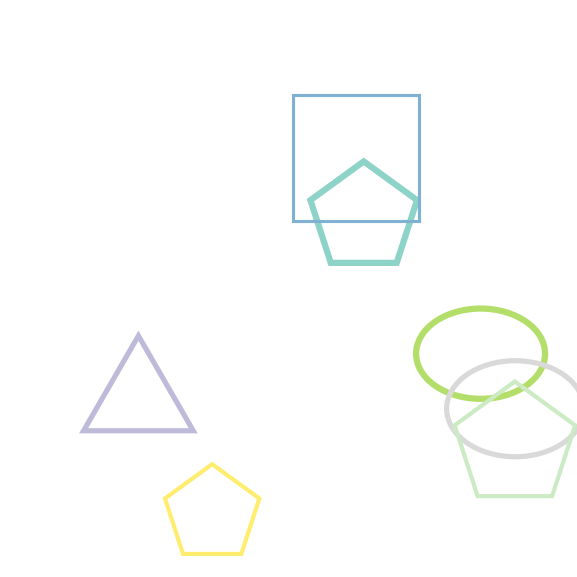[{"shape": "pentagon", "thickness": 3, "radius": 0.49, "center": [0.63, 0.623]}, {"shape": "triangle", "thickness": 2.5, "radius": 0.55, "center": [0.24, 0.308]}, {"shape": "square", "thickness": 1.5, "radius": 0.55, "center": [0.616, 0.725]}, {"shape": "oval", "thickness": 3, "radius": 0.56, "center": [0.832, 0.387]}, {"shape": "oval", "thickness": 2.5, "radius": 0.59, "center": [0.892, 0.291]}, {"shape": "pentagon", "thickness": 2, "radius": 0.55, "center": [0.892, 0.229]}, {"shape": "pentagon", "thickness": 2, "radius": 0.43, "center": [0.367, 0.109]}]